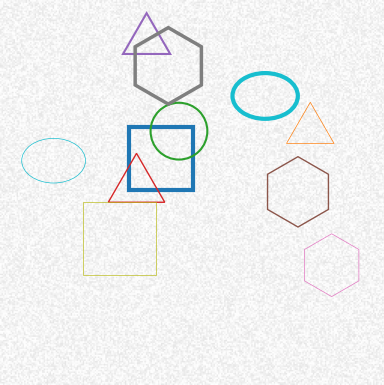[{"shape": "square", "thickness": 3, "radius": 0.41, "center": [0.419, 0.589]}, {"shape": "triangle", "thickness": 0.5, "radius": 0.36, "center": [0.806, 0.663]}, {"shape": "circle", "thickness": 1.5, "radius": 0.37, "center": [0.465, 0.659]}, {"shape": "triangle", "thickness": 1, "radius": 0.42, "center": [0.355, 0.517]}, {"shape": "triangle", "thickness": 1.5, "radius": 0.35, "center": [0.381, 0.895]}, {"shape": "hexagon", "thickness": 1, "radius": 0.46, "center": [0.774, 0.502]}, {"shape": "hexagon", "thickness": 0.5, "radius": 0.41, "center": [0.862, 0.311]}, {"shape": "hexagon", "thickness": 2.5, "radius": 0.5, "center": [0.437, 0.829]}, {"shape": "square", "thickness": 0.5, "radius": 0.47, "center": [0.311, 0.38]}, {"shape": "oval", "thickness": 0.5, "radius": 0.41, "center": [0.139, 0.583]}, {"shape": "oval", "thickness": 3, "radius": 0.42, "center": [0.689, 0.751]}]